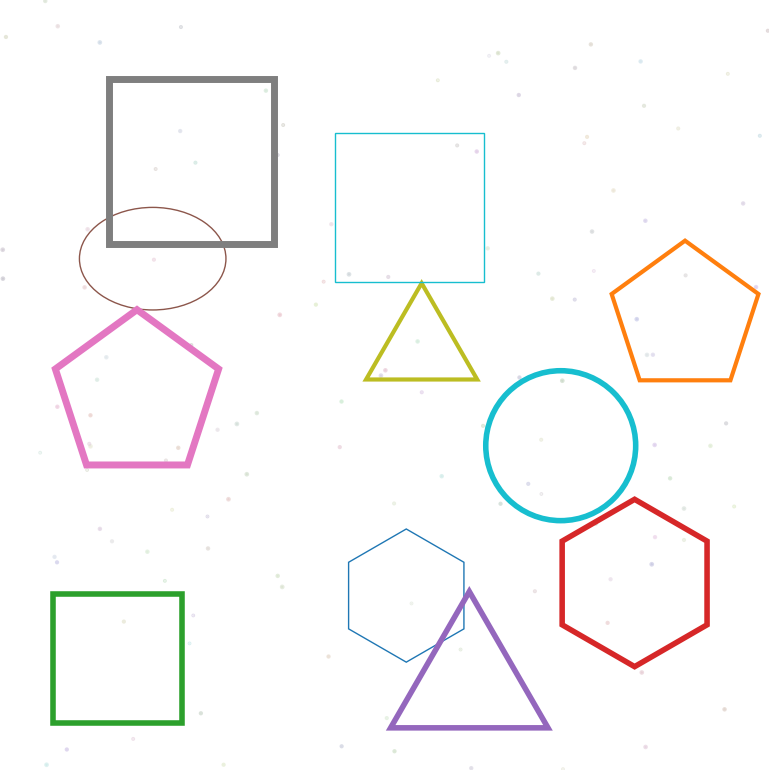[{"shape": "hexagon", "thickness": 0.5, "radius": 0.43, "center": [0.528, 0.227]}, {"shape": "pentagon", "thickness": 1.5, "radius": 0.5, "center": [0.89, 0.587]}, {"shape": "square", "thickness": 2, "radius": 0.42, "center": [0.153, 0.145]}, {"shape": "hexagon", "thickness": 2, "radius": 0.54, "center": [0.824, 0.243]}, {"shape": "triangle", "thickness": 2, "radius": 0.59, "center": [0.609, 0.114]}, {"shape": "oval", "thickness": 0.5, "radius": 0.48, "center": [0.198, 0.664]}, {"shape": "pentagon", "thickness": 2.5, "radius": 0.56, "center": [0.178, 0.486]}, {"shape": "square", "thickness": 2.5, "radius": 0.54, "center": [0.249, 0.79]}, {"shape": "triangle", "thickness": 1.5, "radius": 0.42, "center": [0.548, 0.549]}, {"shape": "circle", "thickness": 2, "radius": 0.49, "center": [0.728, 0.421]}, {"shape": "square", "thickness": 0.5, "radius": 0.48, "center": [0.531, 0.731]}]